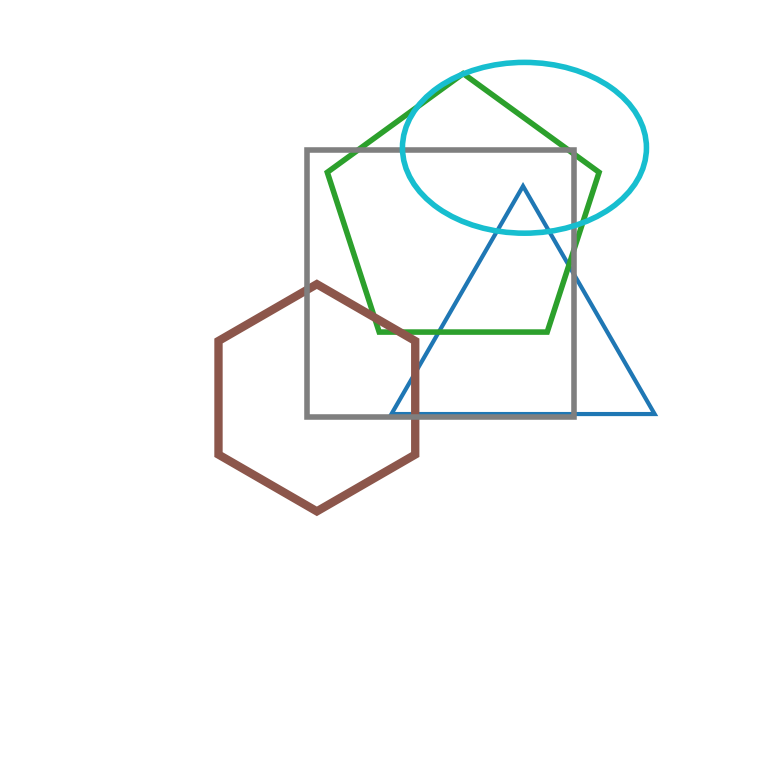[{"shape": "triangle", "thickness": 1.5, "radius": 0.99, "center": [0.679, 0.561]}, {"shape": "pentagon", "thickness": 2, "radius": 0.93, "center": [0.602, 0.719]}, {"shape": "hexagon", "thickness": 3, "radius": 0.74, "center": [0.412, 0.483]}, {"shape": "square", "thickness": 2, "radius": 0.87, "center": [0.572, 0.632]}, {"shape": "oval", "thickness": 2, "radius": 0.79, "center": [0.681, 0.808]}]